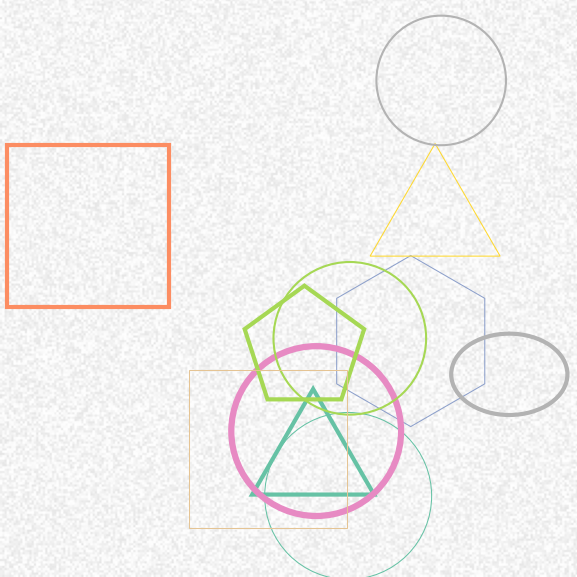[{"shape": "circle", "thickness": 0.5, "radius": 0.72, "center": [0.603, 0.14]}, {"shape": "triangle", "thickness": 2, "radius": 0.61, "center": [0.542, 0.204]}, {"shape": "square", "thickness": 2, "radius": 0.7, "center": [0.153, 0.608]}, {"shape": "hexagon", "thickness": 0.5, "radius": 0.74, "center": [0.711, 0.409]}, {"shape": "circle", "thickness": 3, "radius": 0.74, "center": [0.548, 0.253]}, {"shape": "circle", "thickness": 1, "radius": 0.66, "center": [0.606, 0.413]}, {"shape": "pentagon", "thickness": 2, "radius": 0.54, "center": [0.527, 0.396]}, {"shape": "triangle", "thickness": 0.5, "radius": 0.65, "center": [0.753, 0.621]}, {"shape": "square", "thickness": 0.5, "radius": 0.68, "center": [0.465, 0.222]}, {"shape": "oval", "thickness": 2, "radius": 0.5, "center": [0.882, 0.351]}, {"shape": "circle", "thickness": 1, "radius": 0.56, "center": [0.764, 0.86]}]